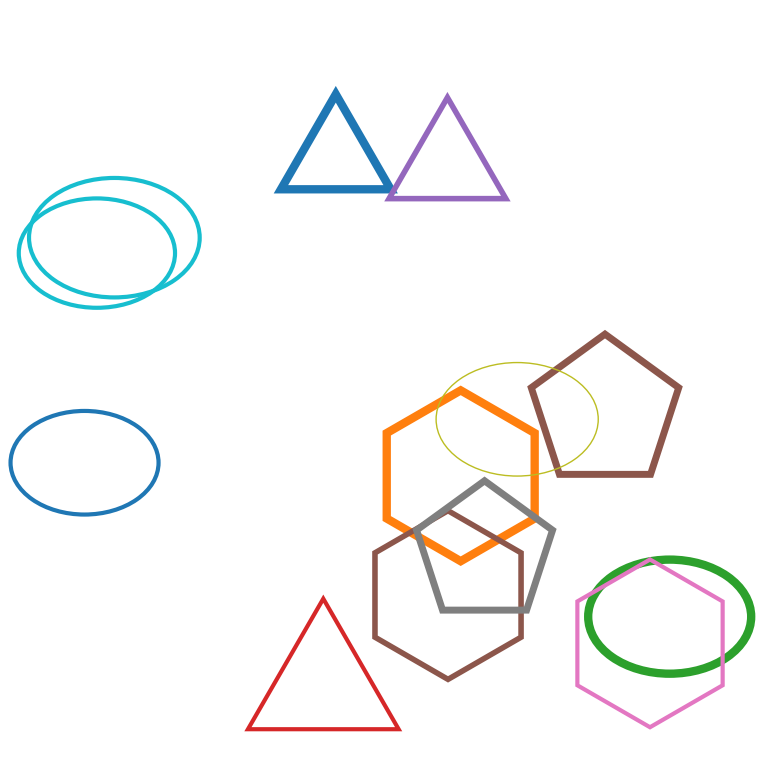[{"shape": "oval", "thickness": 1.5, "radius": 0.48, "center": [0.11, 0.399]}, {"shape": "triangle", "thickness": 3, "radius": 0.41, "center": [0.436, 0.795]}, {"shape": "hexagon", "thickness": 3, "radius": 0.55, "center": [0.598, 0.382]}, {"shape": "oval", "thickness": 3, "radius": 0.53, "center": [0.87, 0.199]}, {"shape": "triangle", "thickness": 1.5, "radius": 0.56, "center": [0.42, 0.109]}, {"shape": "triangle", "thickness": 2, "radius": 0.44, "center": [0.581, 0.786]}, {"shape": "pentagon", "thickness": 2.5, "radius": 0.5, "center": [0.786, 0.465]}, {"shape": "hexagon", "thickness": 2, "radius": 0.55, "center": [0.582, 0.227]}, {"shape": "hexagon", "thickness": 1.5, "radius": 0.54, "center": [0.844, 0.164]}, {"shape": "pentagon", "thickness": 2.5, "radius": 0.46, "center": [0.629, 0.283]}, {"shape": "oval", "thickness": 0.5, "radius": 0.53, "center": [0.672, 0.455]}, {"shape": "oval", "thickness": 1.5, "radius": 0.55, "center": [0.149, 0.691]}, {"shape": "oval", "thickness": 1.5, "radius": 0.51, "center": [0.126, 0.671]}]